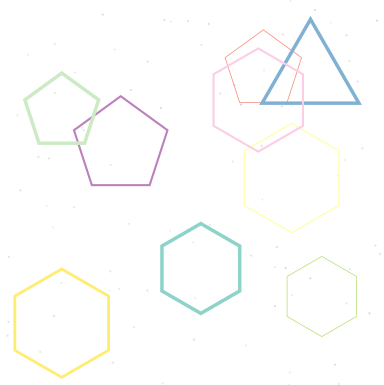[{"shape": "hexagon", "thickness": 2.5, "radius": 0.58, "center": [0.522, 0.303]}, {"shape": "hexagon", "thickness": 1, "radius": 0.71, "center": [0.757, 0.537]}, {"shape": "pentagon", "thickness": 0.5, "radius": 0.52, "center": [0.684, 0.818]}, {"shape": "triangle", "thickness": 2.5, "radius": 0.73, "center": [0.807, 0.805]}, {"shape": "hexagon", "thickness": 0.5, "radius": 0.52, "center": [0.836, 0.23]}, {"shape": "hexagon", "thickness": 1.5, "radius": 0.67, "center": [0.671, 0.74]}, {"shape": "pentagon", "thickness": 1.5, "radius": 0.64, "center": [0.314, 0.622]}, {"shape": "pentagon", "thickness": 2.5, "radius": 0.5, "center": [0.16, 0.71]}, {"shape": "hexagon", "thickness": 2, "radius": 0.7, "center": [0.16, 0.161]}]